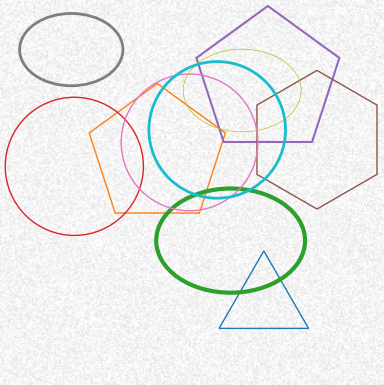[{"shape": "triangle", "thickness": 1, "radius": 0.67, "center": [0.685, 0.214]}, {"shape": "pentagon", "thickness": 1, "radius": 0.93, "center": [0.408, 0.597]}, {"shape": "oval", "thickness": 3, "radius": 0.97, "center": [0.599, 0.375]}, {"shape": "circle", "thickness": 1, "radius": 0.9, "center": [0.193, 0.568]}, {"shape": "pentagon", "thickness": 1.5, "radius": 0.98, "center": [0.696, 0.789]}, {"shape": "hexagon", "thickness": 1, "radius": 0.9, "center": [0.823, 0.637]}, {"shape": "circle", "thickness": 1, "radius": 0.89, "center": [0.492, 0.63]}, {"shape": "oval", "thickness": 2, "radius": 0.67, "center": [0.185, 0.871]}, {"shape": "oval", "thickness": 0.5, "radius": 0.77, "center": [0.629, 0.765]}, {"shape": "circle", "thickness": 2, "radius": 0.89, "center": [0.564, 0.663]}]